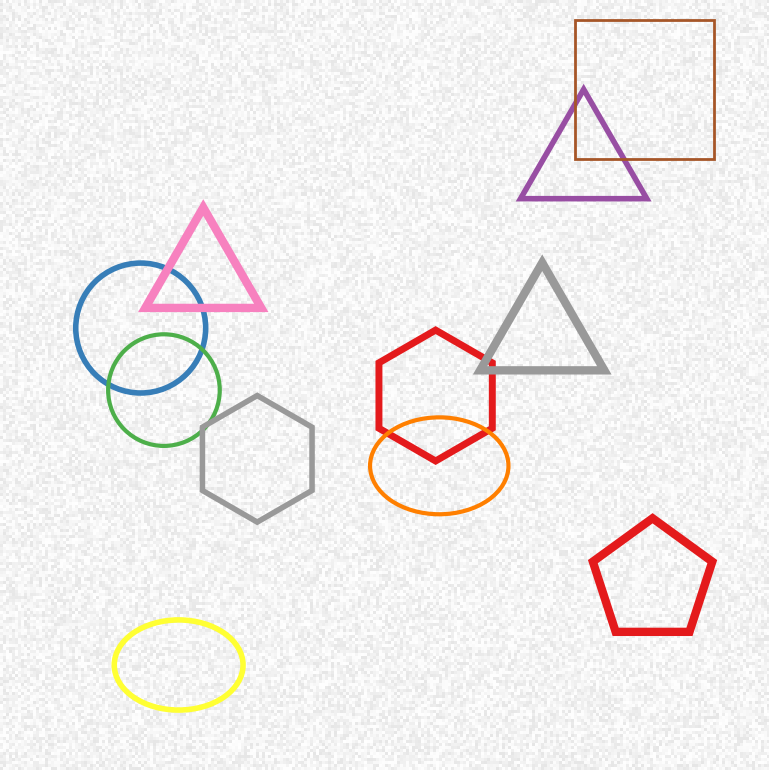[{"shape": "hexagon", "thickness": 2.5, "radius": 0.42, "center": [0.566, 0.486]}, {"shape": "pentagon", "thickness": 3, "radius": 0.41, "center": [0.847, 0.245]}, {"shape": "circle", "thickness": 2, "radius": 0.42, "center": [0.183, 0.574]}, {"shape": "circle", "thickness": 1.5, "radius": 0.36, "center": [0.213, 0.493]}, {"shape": "triangle", "thickness": 2, "radius": 0.47, "center": [0.758, 0.789]}, {"shape": "oval", "thickness": 1.5, "radius": 0.45, "center": [0.57, 0.395]}, {"shape": "oval", "thickness": 2, "radius": 0.42, "center": [0.232, 0.136]}, {"shape": "square", "thickness": 1, "radius": 0.45, "center": [0.837, 0.884]}, {"shape": "triangle", "thickness": 3, "radius": 0.43, "center": [0.264, 0.644]}, {"shape": "hexagon", "thickness": 2, "radius": 0.41, "center": [0.334, 0.404]}, {"shape": "triangle", "thickness": 3, "radius": 0.47, "center": [0.704, 0.566]}]